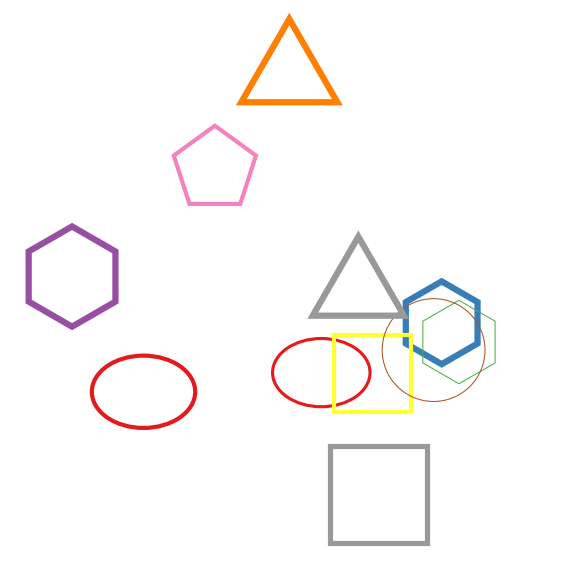[{"shape": "oval", "thickness": 2, "radius": 0.45, "center": [0.249, 0.321]}, {"shape": "oval", "thickness": 1.5, "radius": 0.42, "center": [0.556, 0.354]}, {"shape": "hexagon", "thickness": 3, "radius": 0.36, "center": [0.765, 0.44]}, {"shape": "hexagon", "thickness": 0.5, "radius": 0.36, "center": [0.795, 0.407]}, {"shape": "hexagon", "thickness": 3, "radius": 0.43, "center": [0.125, 0.52]}, {"shape": "triangle", "thickness": 3, "radius": 0.48, "center": [0.501, 0.87]}, {"shape": "square", "thickness": 2, "radius": 0.33, "center": [0.645, 0.353]}, {"shape": "circle", "thickness": 0.5, "radius": 0.45, "center": [0.751, 0.393]}, {"shape": "pentagon", "thickness": 2, "radius": 0.37, "center": [0.372, 0.707]}, {"shape": "triangle", "thickness": 3, "radius": 0.46, "center": [0.621, 0.498]}, {"shape": "square", "thickness": 2.5, "radius": 0.42, "center": [0.656, 0.143]}]